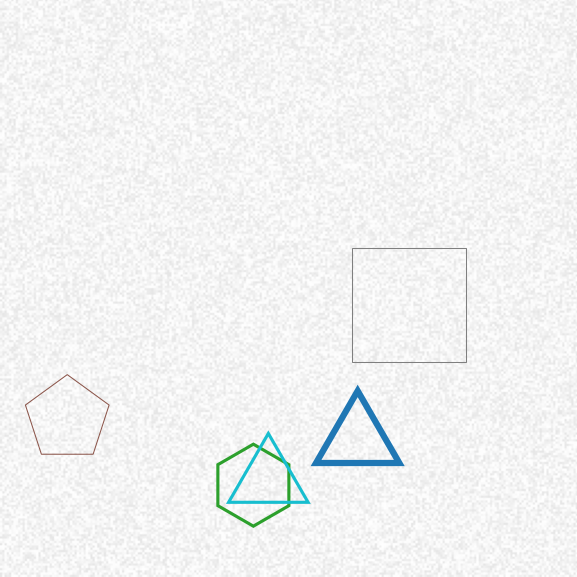[{"shape": "triangle", "thickness": 3, "radius": 0.42, "center": [0.619, 0.239]}, {"shape": "hexagon", "thickness": 1.5, "radius": 0.35, "center": [0.439, 0.159]}, {"shape": "pentagon", "thickness": 0.5, "radius": 0.38, "center": [0.116, 0.274]}, {"shape": "square", "thickness": 0.5, "radius": 0.49, "center": [0.708, 0.471]}, {"shape": "triangle", "thickness": 1.5, "radius": 0.4, "center": [0.465, 0.169]}]